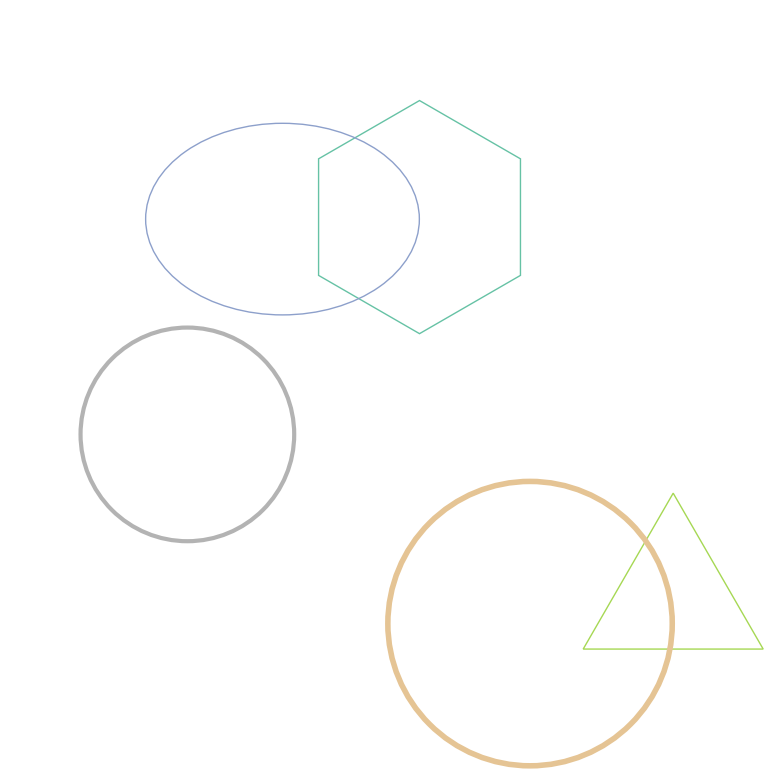[{"shape": "hexagon", "thickness": 0.5, "radius": 0.76, "center": [0.545, 0.718]}, {"shape": "oval", "thickness": 0.5, "radius": 0.89, "center": [0.367, 0.715]}, {"shape": "triangle", "thickness": 0.5, "radius": 0.67, "center": [0.874, 0.225]}, {"shape": "circle", "thickness": 2, "radius": 0.92, "center": [0.688, 0.19]}, {"shape": "circle", "thickness": 1.5, "radius": 0.69, "center": [0.243, 0.436]}]